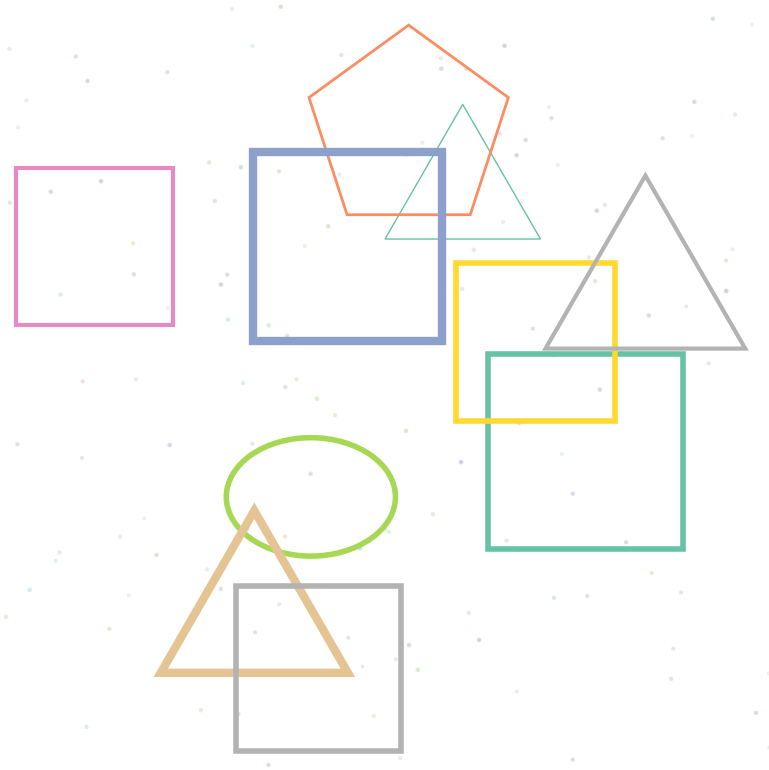[{"shape": "triangle", "thickness": 0.5, "radius": 0.58, "center": [0.601, 0.748]}, {"shape": "square", "thickness": 2, "radius": 0.63, "center": [0.761, 0.413]}, {"shape": "pentagon", "thickness": 1, "radius": 0.68, "center": [0.531, 0.831]}, {"shape": "square", "thickness": 3, "radius": 0.61, "center": [0.452, 0.68]}, {"shape": "square", "thickness": 1.5, "radius": 0.51, "center": [0.123, 0.68]}, {"shape": "oval", "thickness": 2, "radius": 0.55, "center": [0.404, 0.355]}, {"shape": "square", "thickness": 2, "radius": 0.51, "center": [0.696, 0.556]}, {"shape": "triangle", "thickness": 3, "radius": 0.7, "center": [0.33, 0.196]}, {"shape": "square", "thickness": 2, "radius": 0.54, "center": [0.414, 0.132]}, {"shape": "triangle", "thickness": 1.5, "radius": 0.75, "center": [0.838, 0.622]}]